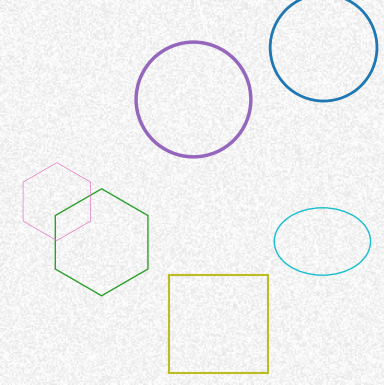[{"shape": "circle", "thickness": 2, "radius": 0.69, "center": [0.84, 0.876]}, {"shape": "hexagon", "thickness": 1, "radius": 0.69, "center": [0.264, 0.371]}, {"shape": "circle", "thickness": 2.5, "radius": 0.75, "center": [0.503, 0.742]}, {"shape": "hexagon", "thickness": 0.5, "radius": 0.51, "center": [0.148, 0.476]}, {"shape": "square", "thickness": 1.5, "radius": 0.64, "center": [0.567, 0.158]}, {"shape": "oval", "thickness": 1, "radius": 0.63, "center": [0.837, 0.373]}]